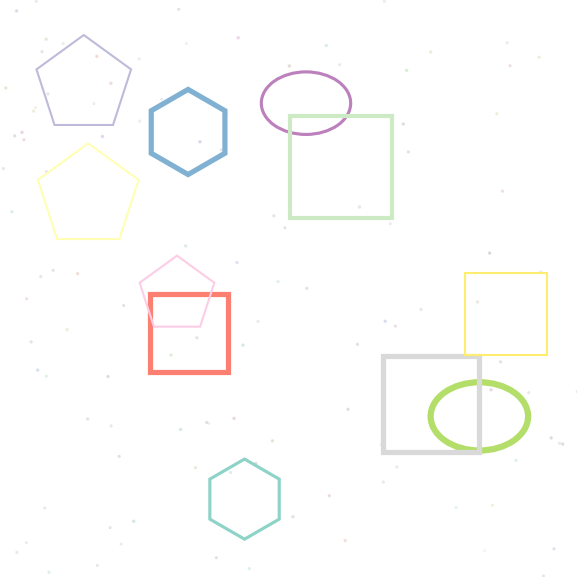[{"shape": "hexagon", "thickness": 1.5, "radius": 0.35, "center": [0.423, 0.135]}, {"shape": "pentagon", "thickness": 1, "radius": 0.46, "center": [0.153, 0.659]}, {"shape": "pentagon", "thickness": 1, "radius": 0.43, "center": [0.145, 0.852]}, {"shape": "square", "thickness": 2.5, "radius": 0.34, "center": [0.328, 0.423]}, {"shape": "hexagon", "thickness": 2.5, "radius": 0.37, "center": [0.326, 0.771]}, {"shape": "oval", "thickness": 3, "radius": 0.42, "center": [0.83, 0.278]}, {"shape": "pentagon", "thickness": 1, "radius": 0.34, "center": [0.307, 0.488]}, {"shape": "square", "thickness": 2.5, "radius": 0.42, "center": [0.747, 0.3]}, {"shape": "oval", "thickness": 1.5, "radius": 0.39, "center": [0.53, 0.82]}, {"shape": "square", "thickness": 2, "radius": 0.44, "center": [0.591, 0.71]}, {"shape": "square", "thickness": 1, "radius": 0.35, "center": [0.876, 0.455]}]